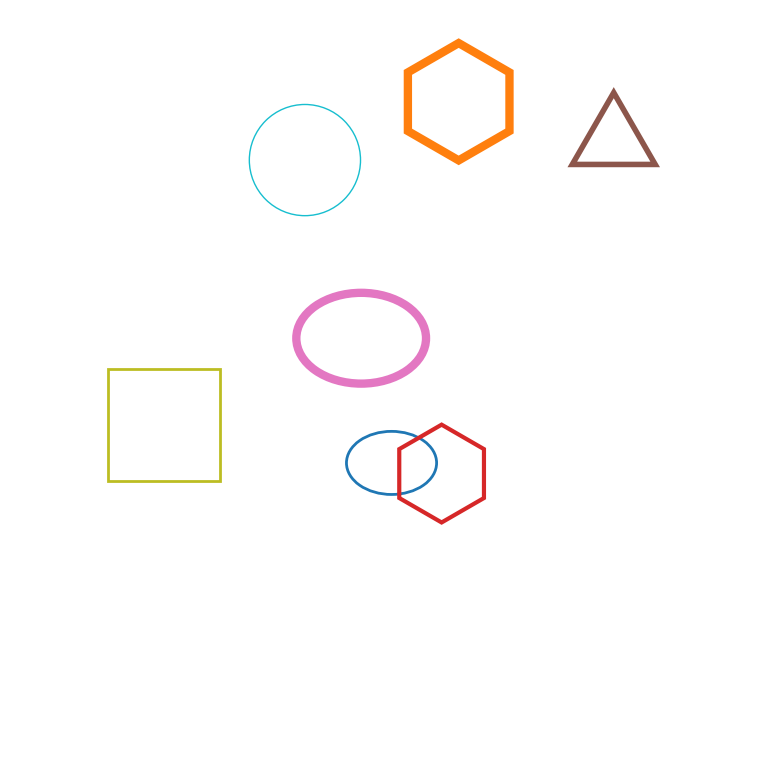[{"shape": "oval", "thickness": 1, "radius": 0.29, "center": [0.508, 0.399]}, {"shape": "hexagon", "thickness": 3, "radius": 0.38, "center": [0.596, 0.868]}, {"shape": "hexagon", "thickness": 1.5, "radius": 0.32, "center": [0.574, 0.385]}, {"shape": "triangle", "thickness": 2, "radius": 0.31, "center": [0.797, 0.818]}, {"shape": "oval", "thickness": 3, "radius": 0.42, "center": [0.469, 0.561]}, {"shape": "square", "thickness": 1, "radius": 0.36, "center": [0.213, 0.448]}, {"shape": "circle", "thickness": 0.5, "radius": 0.36, "center": [0.396, 0.792]}]